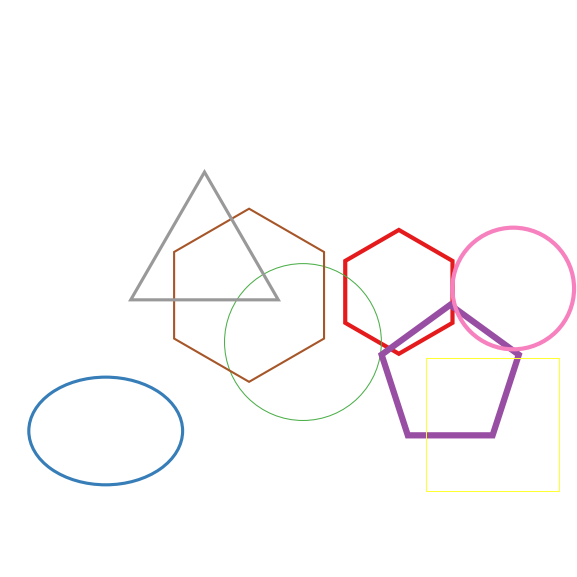[{"shape": "hexagon", "thickness": 2, "radius": 0.54, "center": [0.691, 0.494]}, {"shape": "oval", "thickness": 1.5, "radius": 0.67, "center": [0.183, 0.253]}, {"shape": "circle", "thickness": 0.5, "radius": 0.68, "center": [0.525, 0.407]}, {"shape": "pentagon", "thickness": 3, "radius": 0.62, "center": [0.78, 0.346]}, {"shape": "square", "thickness": 0.5, "radius": 0.58, "center": [0.853, 0.264]}, {"shape": "hexagon", "thickness": 1, "radius": 0.75, "center": [0.431, 0.488]}, {"shape": "circle", "thickness": 2, "radius": 0.53, "center": [0.889, 0.5]}, {"shape": "triangle", "thickness": 1.5, "radius": 0.74, "center": [0.354, 0.554]}]